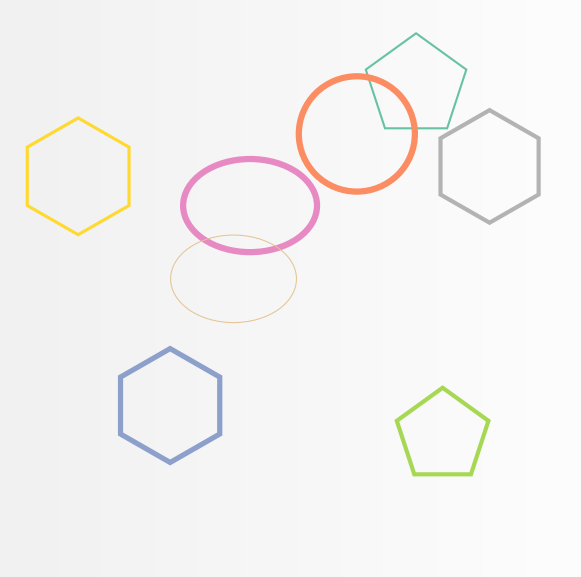[{"shape": "pentagon", "thickness": 1, "radius": 0.45, "center": [0.716, 0.851]}, {"shape": "circle", "thickness": 3, "radius": 0.5, "center": [0.614, 0.767]}, {"shape": "hexagon", "thickness": 2.5, "radius": 0.49, "center": [0.293, 0.297]}, {"shape": "oval", "thickness": 3, "radius": 0.58, "center": [0.43, 0.643]}, {"shape": "pentagon", "thickness": 2, "radius": 0.41, "center": [0.761, 0.245]}, {"shape": "hexagon", "thickness": 1.5, "radius": 0.51, "center": [0.134, 0.694]}, {"shape": "oval", "thickness": 0.5, "radius": 0.54, "center": [0.402, 0.516]}, {"shape": "hexagon", "thickness": 2, "radius": 0.49, "center": [0.842, 0.711]}]